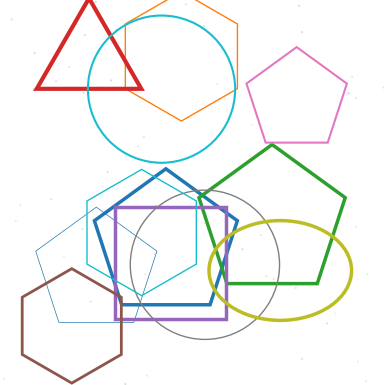[{"shape": "pentagon", "thickness": 0.5, "radius": 0.83, "center": [0.25, 0.296]}, {"shape": "pentagon", "thickness": 2.5, "radius": 0.98, "center": [0.431, 0.366]}, {"shape": "hexagon", "thickness": 1, "radius": 0.84, "center": [0.471, 0.854]}, {"shape": "pentagon", "thickness": 2.5, "radius": 1.0, "center": [0.707, 0.425]}, {"shape": "triangle", "thickness": 3, "radius": 0.78, "center": [0.231, 0.848]}, {"shape": "square", "thickness": 2.5, "radius": 0.73, "center": [0.443, 0.318]}, {"shape": "hexagon", "thickness": 2, "radius": 0.74, "center": [0.186, 0.154]}, {"shape": "pentagon", "thickness": 1.5, "radius": 0.69, "center": [0.771, 0.741]}, {"shape": "circle", "thickness": 1, "radius": 0.97, "center": [0.532, 0.312]}, {"shape": "oval", "thickness": 2.5, "radius": 0.93, "center": [0.728, 0.297]}, {"shape": "circle", "thickness": 1.5, "radius": 0.96, "center": [0.42, 0.768]}, {"shape": "hexagon", "thickness": 1, "radius": 0.82, "center": [0.368, 0.396]}]